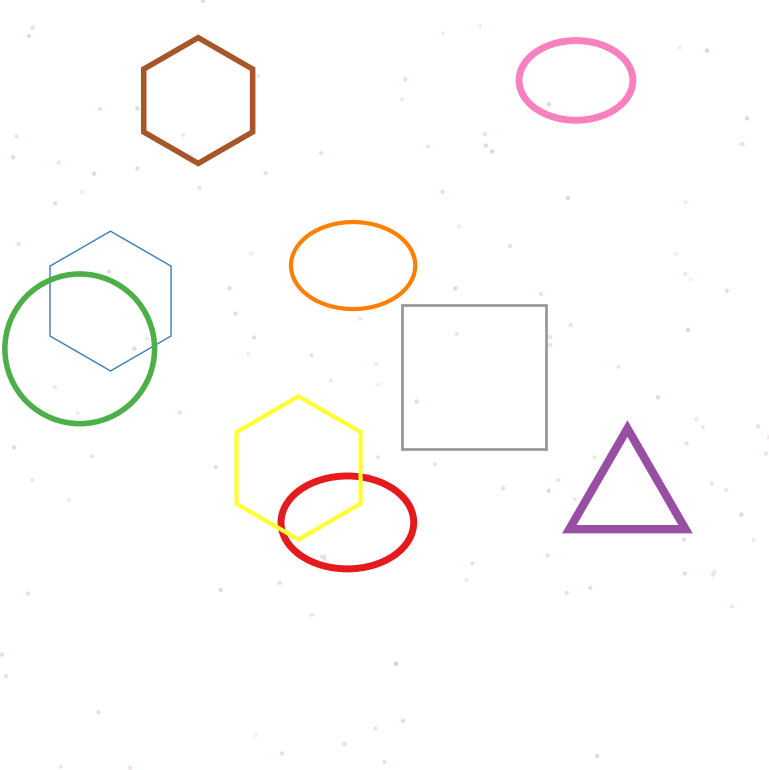[{"shape": "oval", "thickness": 2.5, "radius": 0.43, "center": [0.451, 0.322]}, {"shape": "hexagon", "thickness": 0.5, "radius": 0.45, "center": [0.144, 0.609]}, {"shape": "circle", "thickness": 2, "radius": 0.49, "center": [0.104, 0.547]}, {"shape": "triangle", "thickness": 3, "radius": 0.44, "center": [0.815, 0.356]}, {"shape": "oval", "thickness": 1.5, "radius": 0.4, "center": [0.459, 0.655]}, {"shape": "hexagon", "thickness": 1.5, "radius": 0.47, "center": [0.388, 0.392]}, {"shape": "hexagon", "thickness": 2, "radius": 0.41, "center": [0.257, 0.869]}, {"shape": "oval", "thickness": 2.5, "radius": 0.37, "center": [0.748, 0.896]}, {"shape": "square", "thickness": 1, "radius": 0.47, "center": [0.615, 0.511]}]